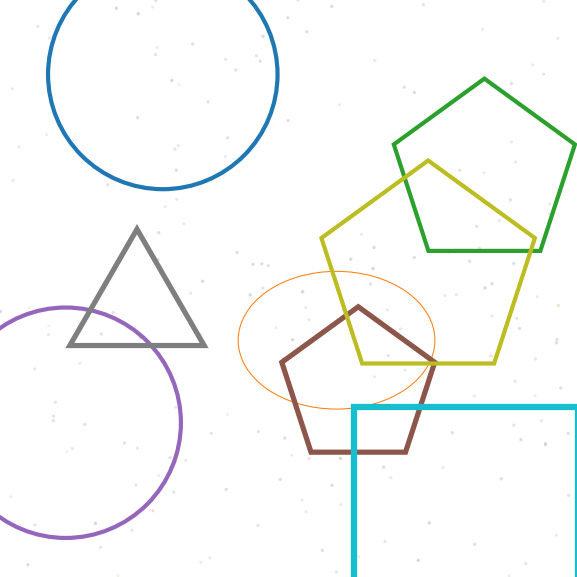[{"shape": "circle", "thickness": 2, "radius": 0.99, "center": [0.282, 0.87]}, {"shape": "oval", "thickness": 0.5, "radius": 0.85, "center": [0.583, 0.41]}, {"shape": "pentagon", "thickness": 2, "radius": 0.82, "center": [0.839, 0.698]}, {"shape": "circle", "thickness": 2, "radius": 1.0, "center": [0.114, 0.267]}, {"shape": "pentagon", "thickness": 2.5, "radius": 0.7, "center": [0.62, 0.329]}, {"shape": "triangle", "thickness": 2.5, "radius": 0.67, "center": [0.237, 0.468]}, {"shape": "pentagon", "thickness": 2, "radius": 0.97, "center": [0.741, 0.527]}, {"shape": "square", "thickness": 3, "radius": 0.97, "center": [0.807, 0.1]}]